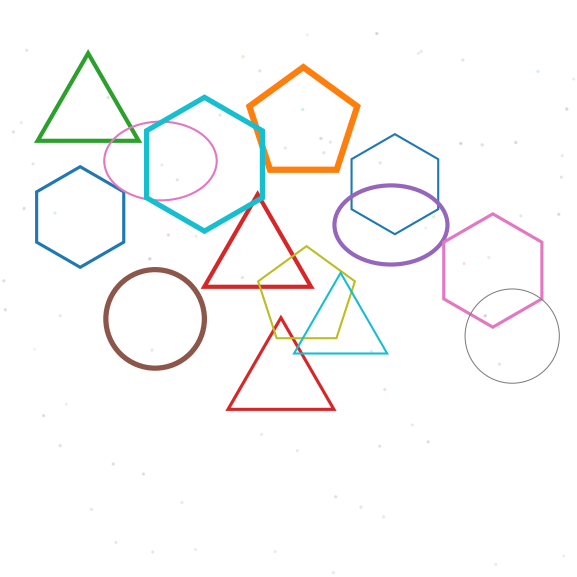[{"shape": "hexagon", "thickness": 1.5, "radius": 0.44, "center": [0.139, 0.623]}, {"shape": "hexagon", "thickness": 1, "radius": 0.43, "center": [0.684, 0.68]}, {"shape": "pentagon", "thickness": 3, "radius": 0.49, "center": [0.525, 0.785]}, {"shape": "triangle", "thickness": 2, "radius": 0.51, "center": [0.153, 0.806]}, {"shape": "triangle", "thickness": 1.5, "radius": 0.53, "center": [0.486, 0.343]}, {"shape": "triangle", "thickness": 2, "radius": 0.53, "center": [0.446, 0.556]}, {"shape": "oval", "thickness": 2, "radius": 0.49, "center": [0.677, 0.61]}, {"shape": "circle", "thickness": 2.5, "radius": 0.43, "center": [0.269, 0.447]}, {"shape": "oval", "thickness": 1, "radius": 0.49, "center": [0.278, 0.72]}, {"shape": "hexagon", "thickness": 1.5, "radius": 0.49, "center": [0.853, 0.531]}, {"shape": "circle", "thickness": 0.5, "radius": 0.41, "center": [0.887, 0.417]}, {"shape": "pentagon", "thickness": 1, "radius": 0.44, "center": [0.531, 0.485]}, {"shape": "triangle", "thickness": 1, "radius": 0.47, "center": [0.59, 0.434]}, {"shape": "hexagon", "thickness": 2.5, "radius": 0.58, "center": [0.354, 0.715]}]